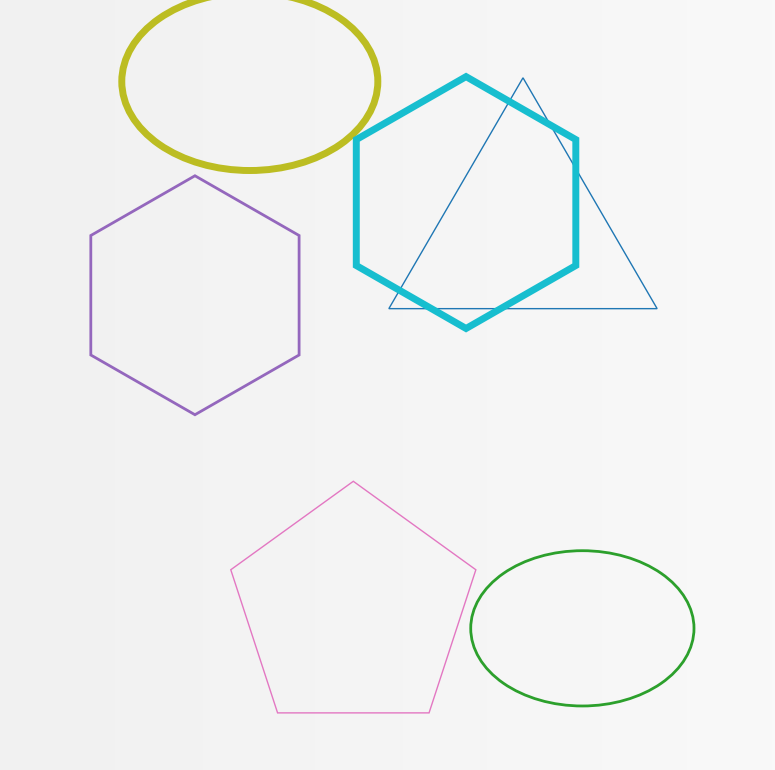[{"shape": "triangle", "thickness": 0.5, "radius": 1.0, "center": [0.675, 0.699]}, {"shape": "oval", "thickness": 1, "radius": 0.72, "center": [0.751, 0.184]}, {"shape": "hexagon", "thickness": 1, "radius": 0.78, "center": [0.252, 0.617]}, {"shape": "pentagon", "thickness": 0.5, "radius": 0.83, "center": [0.456, 0.209]}, {"shape": "oval", "thickness": 2.5, "radius": 0.83, "center": [0.322, 0.894]}, {"shape": "hexagon", "thickness": 2.5, "radius": 0.82, "center": [0.601, 0.737]}]